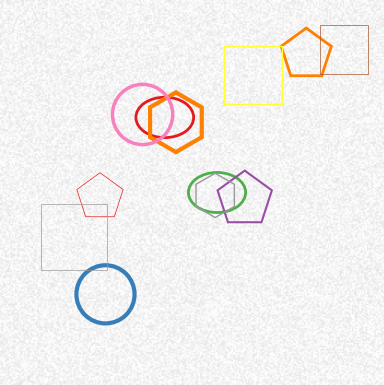[{"shape": "pentagon", "thickness": 0.5, "radius": 0.32, "center": [0.26, 0.488]}, {"shape": "oval", "thickness": 2, "radius": 0.37, "center": [0.428, 0.695]}, {"shape": "circle", "thickness": 3, "radius": 0.38, "center": [0.274, 0.236]}, {"shape": "oval", "thickness": 2, "radius": 0.37, "center": [0.564, 0.5]}, {"shape": "pentagon", "thickness": 1.5, "radius": 0.37, "center": [0.636, 0.483]}, {"shape": "hexagon", "thickness": 3, "radius": 0.39, "center": [0.457, 0.682]}, {"shape": "pentagon", "thickness": 2, "radius": 0.34, "center": [0.795, 0.859]}, {"shape": "square", "thickness": 1, "radius": 0.38, "center": [0.657, 0.805]}, {"shape": "square", "thickness": 0.5, "radius": 0.32, "center": [0.894, 0.87]}, {"shape": "circle", "thickness": 2.5, "radius": 0.39, "center": [0.37, 0.703]}, {"shape": "square", "thickness": 0.5, "radius": 0.43, "center": [0.192, 0.384]}, {"shape": "hexagon", "thickness": 1, "radius": 0.29, "center": [0.559, 0.492]}]